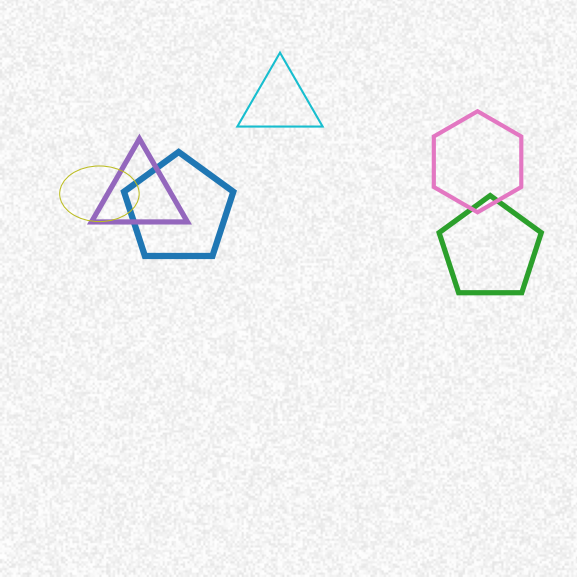[{"shape": "pentagon", "thickness": 3, "radius": 0.5, "center": [0.309, 0.636]}, {"shape": "pentagon", "thickness": 2.5, "radius": 0.47, "center": [0.849, 0.567]}, {"shape": "triangle", "thickness": 2.5, "radius": 0.48, "center": [0.241, 0.663]}, {"shape": "hexagon", "thickness": 2, "radius": 0.44, "center": [0.827, 0.719]}, {"shape": "oval", "thickness": 0.5, "radius": 0.34, "center": [0.172, 0.664]}, {"shape": "triangle", "thickness": 1, "radius": 0.43, "center": [0.485, 0.823]}]